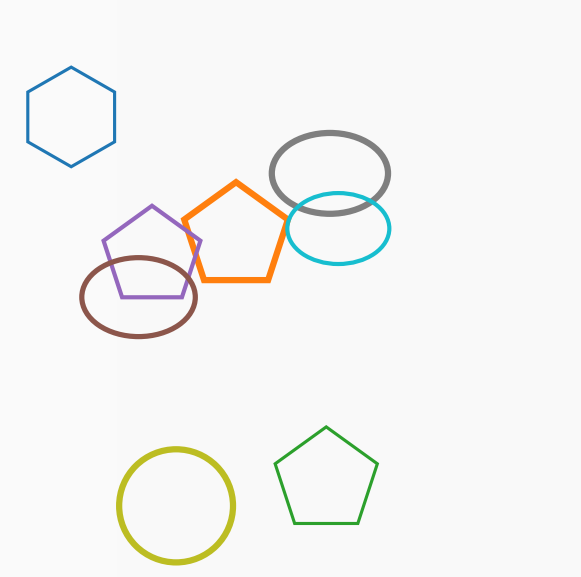[{"shape": "hexagon", "thickness": 1.5, "radius": 0.43, "center": [0.122, 0.797]}, {"shape": "pentagon", "thickness": 3, "radius": 0.47, "center": [0.406, 0.59]}, {"shape": "pentagon", "thickness": 1.5, "radius": 0.46, "center": [0.561, 0.167]}, {"shape": "pentagon", "thickness": 2, "radius": 0.44, "center": [0.262, 0.555]}, {"shape": "oval", "thickness": 2.5, "radius": 0.49, "center": [0.238, 0.485]}, {"shape": "oval", "thickness": 3, "radius": 0.5, "center": [0.568, 0.699]}, {"shape": "circle", "thickness": 3, "radius": 0.49, "center": [0.303, 0.123]}, {"shape": "oval", "thickness": 2, "radius": 0.44, "center": [0.582, 0.603]}]